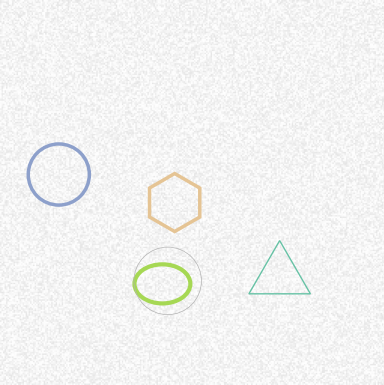[{"shape": "triangle", "thickness": 1, "radius": 0.46, "center": [0.726, 0.283]}, {"shape": "circle", "thickness": 2.5, "radius": 0.4, "center": [0.153, 0.547]}, {"shape": "oval", "thickness": 3, "radius": 0.36, "center": [0.422, 0.263]}, {"shape": "hexagon", "thickness": 2.5, "radius": 0.38, "center": [0.454, 0.474]}, {"shape": "circle", "thickness": 0.5, "radius": 0.44, "center": [0.436, 0.27]}]